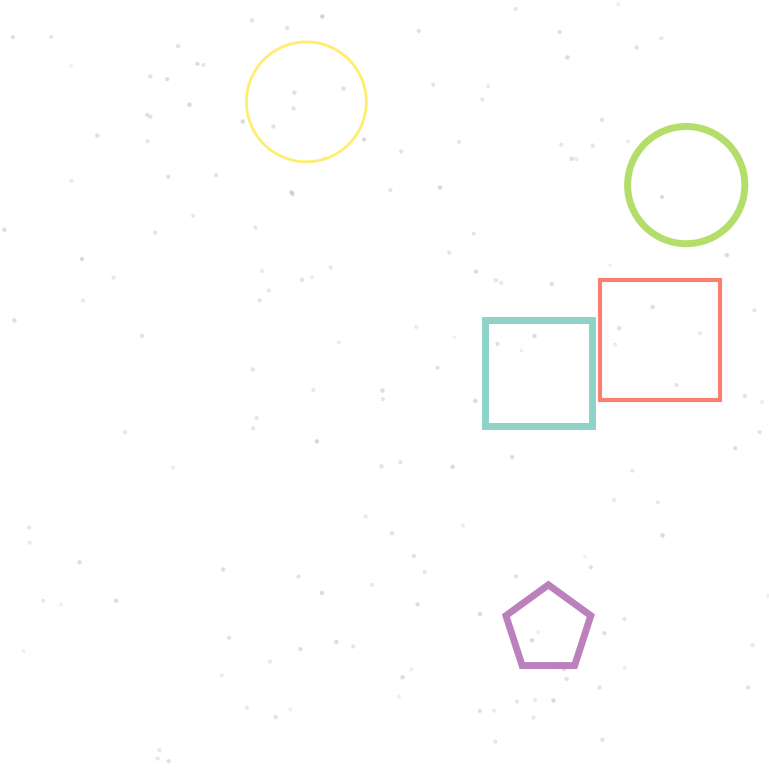[{"shape": "square", "thickness": 2.5, "radius": 0.34, "center": [0.699, 0.515]}, {"shape": "square", "thickness": 1.5, "radius": 0.39, "center": [0.857, 0.558]}, {"shape": "circle", "thickness": 2.5, "radius": 0.38, "center": [0.891, 0.76]}, {"shape": "pentagon", "thickness": 2.5, "radius": 0.29, "center": [0.712, 0.183]}, {"shape": "circle", "thickness": 1, "radius": 0.39, "center": [0.398, 0.868]}]